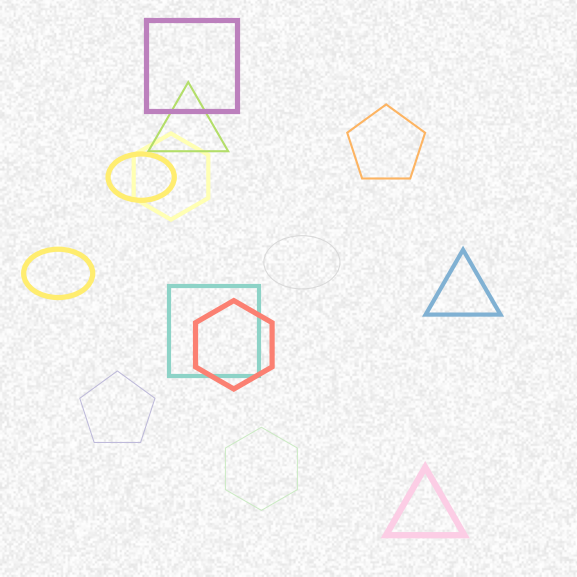[{"shape": "square", "thickness": 2, "radius": 0.39, "center": [0.37, 0.425]}, {"shape": "hexagon", "thickness": 2, "radius": 0.37, "center": [0.296, 0.693]}, {"shape": "pentagon", "thickness": 0.5, "radius": 0.34, "center": [0.203, 0.288]}, {"shape": "hexagon", "thickness": 2.5, "radius": 0.38, "center": [0.405, 0.402]}, {"shape": "triangle", "thickness": 2, "radius": 0.37, "center": [0.802, 0.492]}, {"shape": "pentagon", "thickness": 1, "radius": 0.35, "center": [0.669, 0.747]}, {"shape": "triangle", "thickness": 1, "radius": 0.4, "center": [0.326, 0.777]}, {"shape": "triangle", "thickness": 3, "radius": 0.39, "center": [0.736, 0.112]}, {"shape": "oval", "thickness": 0.5, "radius": 0.33, "center": [0.523, 0.545]}, {"shape": "square", "thickness": 2.5, "radius": 0.39, "center": [0.332, 0.886]}, {"shape": "hexagon", "thickness": 0.5, "radius": 0.36, "center": [0.453, 0.187]}, {"shape": "oval", "thickness": 2.5, "radius": 0.29, "center": [0.244, 0.692]}, {"shape": "oval", "thickness": 2.5, "radius": 0.3, "center": [0.101, 0.526]}]